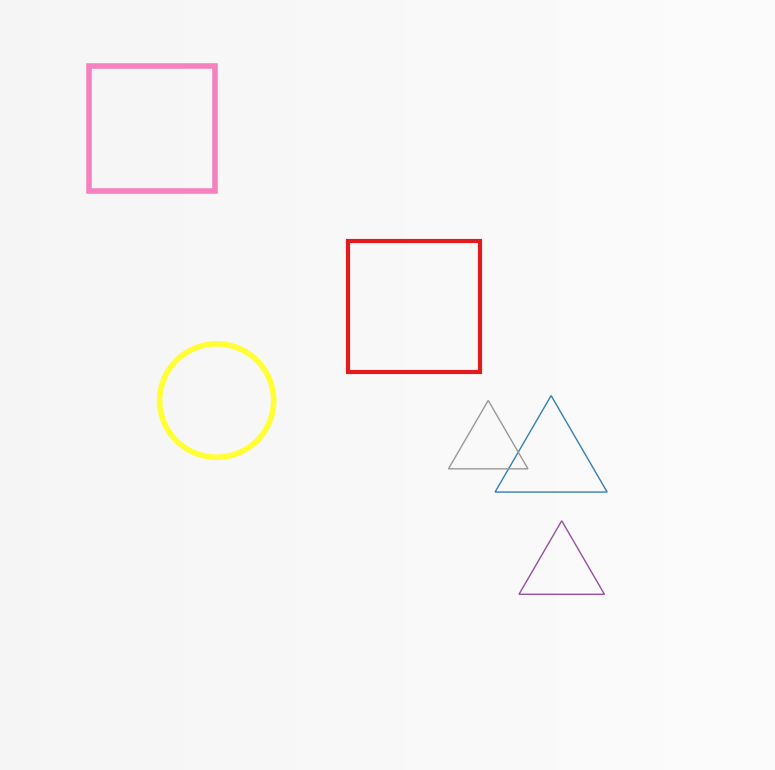[{"shape": "square", "thickness": 1.5, "radius": 0.43, "center": [0.535, 0.602]}, {"shape": "triangle", "thickness": 0.5, "radius": 0.42, "center": [0.711, 0.403]}, {"shape": "triangle", "thickness": 0.5, "radius": 0.32, "center": [0.725, 0.26]}, {"shape": "circle", "thickness": 2, "radius": 0.37, "center": [0.28, 0.48]}, {"shape": "square", "thickness": 2, "radius": 0.41, "center": [0.197, 0.833]}, {"shape": "triangle", "thickness": 0.5, "radius": 0.3, "center": [0.63, 0.421]}]